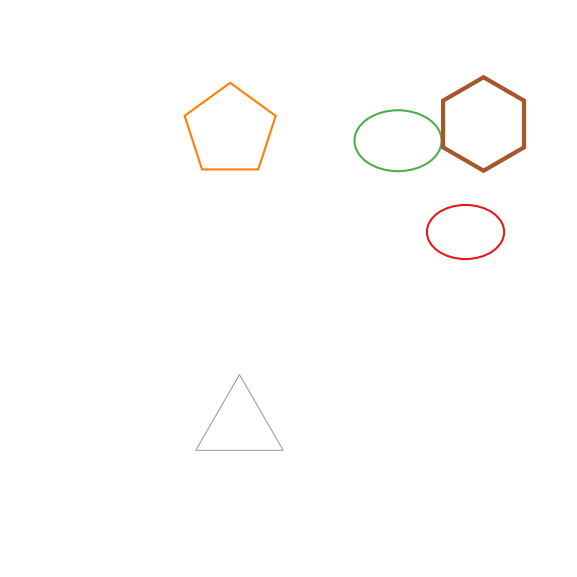[{"shape": "oval", "thickness": 1, "radius": 0.33, "center": [0.806, 0.597]}, {"shape": "oval", "thickness": 1, "radius": 0.38, "center": [0.689, 0.755]}, {"shape": "pentagon", "thickness": 1, "radius": 0.41, "center": [0.399, 0.773]}, {"shape": "hexagon", "thickness": 2, "radius": 0.4, "center": [0.837, 0.784]}, {"shape": "triangle", "thickness": 0.5, "radius": 0.44, "center": [0.415, 0.263]}]